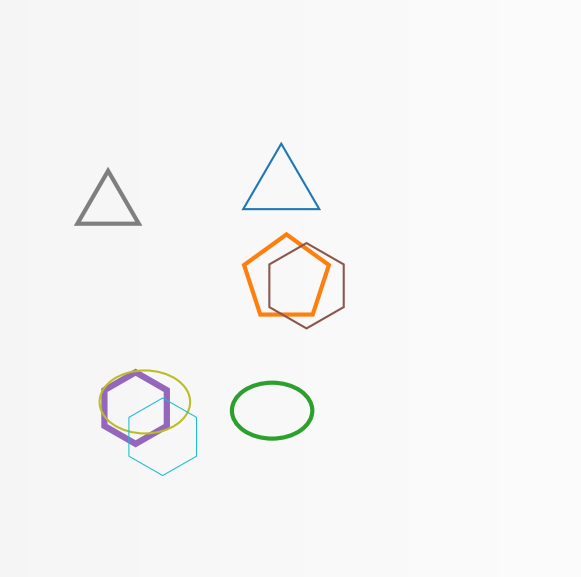[{"shape": "triangle", "thickness": 1, "radius": 0.38, "center": [0.484, 0.675]}, {"shape": "pentagon", "thickness": 2, "radius": 0.38, "center": [0.493, 0.517]}, {"shape": "oval", "thickness": 2, "radius": 0.35, "center": [0.468, 0.288]}, {"shape": "hexagon", "thickness": 3, "radius": 0.31, "center": [0.233, 0.293]}, {"shape": "hexagon", "thickness": 1, "radius": 0.37, "center": [0.527, 0.504]}, {"shape": "triangle", "thickness": 2, "radius": 0.31, "center": [0.186, 0.642]}, {"shape": "oval", "thickness": 1, "radius": 0.39, "center": [0.249, 0.303]}, {"shape": "hexagon", "thickness": 0.5, "radius": 0.34, "center": [0.28, 0.243]}]